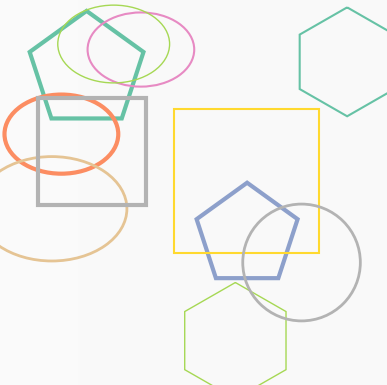[{"shape": "pentagon", "thickness": 3, "radius": 0.77, "center": [0.223, 0.817]}, {"shape": "hexagon", "thickness": 1.5, "radius": 0.71, "center": [0.896, 0.839]}, {"shape": "oval", "thickness": 3, "radius": 0.73, "center": [0.158, 0.652]}, {"shape": "pentagon", "thickness": 3, "radius": 0.69, "center": [0.638, 0.388]}, {"shape": "oval", "thickness": 1.5, "radius": 0.69, "center": [0.364, 0.871]}, {"shape": "oval", "thickness": 1, "radius": 0.72, "center": [0.293, 0.886]}, {"shape": "hexagon", "thickness": 1, "radius": 0.75, "center": [0.607, 0.115]}, {"shape": "square", "thickness": 1.5, "radius": 0.93, "center": [0.637, 0.53]}, {"shape": "oval", "thickness": 2, "radius": 0.97, "center": [0.134, 0.458]}, {"shape": "square", "thickness": 3, "radius": 0.7, "center": [0.237, 0.607]}, {"shape": "circle", "thickness": 2, "radius": 0.76, "center": [0.778, 0.318]}]